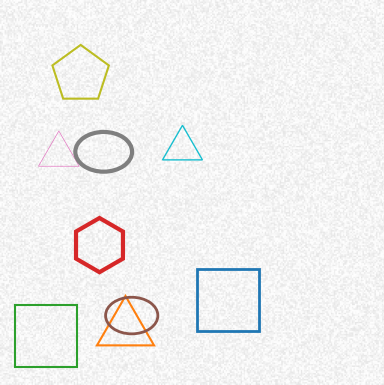[{"shape": "square", "thickness": 2, "radius": 0.4, "center": [0.592, 0.221]}, {"shape": "triangle", "thickness": 1.5, "radius": 0.43, "center": [0.326, 0.146]}, {"shape": "square", "thickness": 1.5, "radius": 0.4, "center": [0.12, 0.127]}, {"shape": "hexagon", "thickness": 3, "radius": 0.35, "center": [0.258, 0.363]}, {"shape": "oval", "thickness": 2, "radius": 0.34, "center": [0.342, 0.18]}, {"shape": "triangle", "thickness": 0.5, "radius": 0.31, "center": [0.153, 0.599]}, {"shape": "oval", "thickness": 3, "radius": 0.37, "center": [0.269, 0.606]}, {"shape": "pentagon", "thickness": 1.5, "radius": 0.39, "center": [0.209, 0.806]}, {"shape": "triangle", "thickness": 1, "radius": 0.3, "center": [0.474, 0.615]}]